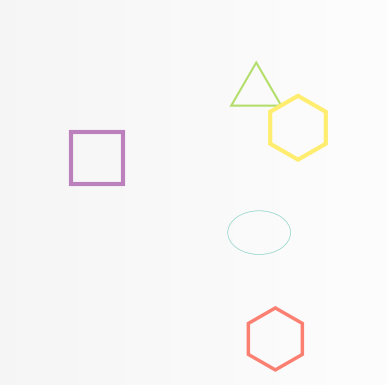[{"shape": "oval", "thickness": 0.5, "radius": 0.41, "center": [0.669, 0.396]}, {"shape": "hexagon", "thickness": 2.5, "radius": 0.4, "center": [0.711, 0.12]}, {"shape": "triangle", "thickness": 1.5, "radius": 0.37, "center": [0.661, 0.763]}, {"shape": "square", "thickness": 3, "radius": 0.34, "center": [0.25, 0.589]}, {"shape": "hexagon", "thickness": 3, "radius": 0.41, "center": [0.769, 0.668]}]